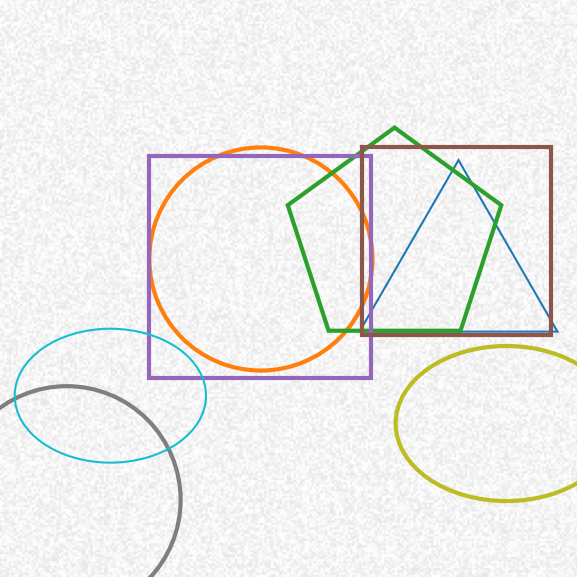[{"shape": "triangle", "thickness": 1, "radius": 0.99, "center": [0.794, 0.524]}, {"shape": "circle", "thickness": 2, "radius": 0.97, "center": [0.452, 0.551]}, {"shape": "pentagon", "thickness": 2, "radius": 0.97, "center": [0.683, 0.584]}, {"shape": "square", "thickness": 2, "radius": 0.96, "center": [0.449, 0.537]}, {"shape": "square", "thickness": 2, "radius": 0.82, "center": [0.79, 0.582]}, {"shape": "circle", "thickness": 2, "radius": 0.99, "center": [0.116, 0.133]}, {"shape": "oval", "thickness": 2, "radius": 0.96, "center": [0.877, 0.266]}, {"shape": "oval", "thickness": 1, "radius": 0.83, "center": [0.191, 0.314]}]